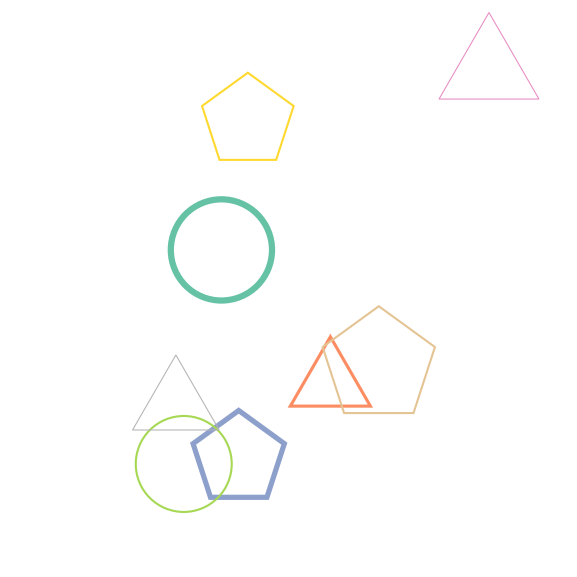[{"shape": "circle", "thickness": 3, "radius": 0.44, "center": [0.383, 0.566]}, {"shape": "triangle", "thickness": 1.5, "radius": 0.4, "center": [0.572, 0.336]}, {"shape": "pentagon", "thickness": 2.5, "radius": 0.42, "center": [0.413, 0.205]}, {"shape": "triangle", "thickness": 0.5, "radius": 0.5, "center": [0.847, 0.878]}, {"shape": "circle", "thickness": 1, "radius": 0.42, "center": [0.318, 0.196]}, {"shape": "pentagon", "thickness": 1, "radius": 0.42, "center": [0.429, 0.79]}, {"shape": "pentagon", "thickness": 1, "radius": 0.51, "center": [0.656, 0.367]}, {"shape": "triangle", "thickness": 0.5, "radius": 0.43, "center": [0.305, 0.298]}]